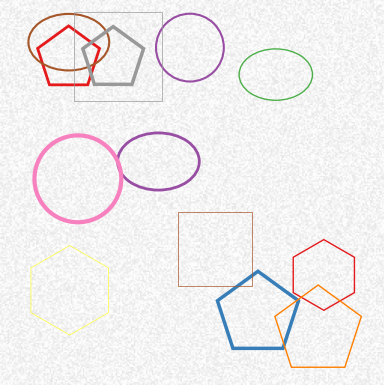[{"shape": "hexagon", "thickness": 1, "radius": 0.46, "center": [0.841, 0.286]}, {"shape": "pentagon", "thickness": 2, "radius": 0.42, "center": [0.178, 0.848]}, {"shape": "pentagon", "thickness": 2.5, "radius": 0.55, "center": [0.67, 0.185]}, {"shape": "oval", "thickness": 1, "radius": 0.48, "center": [0.716, 0.806]}, {"shape": "circle", "thickness": 1.5, "radius": 0.44, "center": [0.493, 0.876]}, {"shape": "oval", "thickness": 2, "radius": 0.53, "center": [0.412, 0.581]}, {"shape": "pentagon", "thickness": 1, "radius": 0.59, "center": [0.826, 0.142]}, {"shape": "hexagon", "thickness": 0.5, "radius": 0.58, "center": [0.181, 0.246]}, {"shape": "oval", "thickness": 1.5, "radius": 0.52, "center": [0.179, 0.89]}, {"shape": "square", "thickness": 0.5, "radius": 0.48, "center": [0.559, 0.353]}, {"shape": "circle", "thickness": 3, "radius": 0.56, "center": [0.202, 0.536]}, {"shape": "square", "thickness": 0.5, "radius": 0.58, "center": [0.307, 0.854]}, {"shape": "pentagon", "thickness": 2.5, "radius": 0.41, "center": [0.294, 0.848]}]